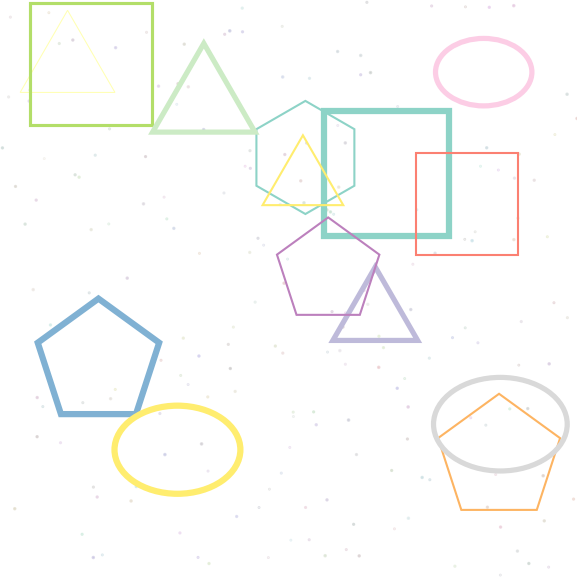[{"shape": "hexagon", "thickness": 1, "radius": 0.49, "center": [0.529, 0.726]}, {"shape": "square", "thickness": 3, "radius": 0.54, "center": [0.67, 0.699]}, {"shape": "triangle", "thickness": 0.5, "radius": 0.47, "center": [0.117, 0.886]}, {"shape": "triangle", "thickness": 2.5, "radius": 0.42, "center": [0.65, 0.452]}, {"shape": "square", "thickness": 1, "radius": 0.44, "center": [0.809, 0.645]}, {"shape": "pentagon", "thickness": 3, "radius": 0.55, "center": [0.17, 0.372]}, {"shape": "pentagon", "thickness": 1, "radius": 0.56, "center": [0.864, 0.206]}, {"shape": "square", "thickness": 1.5, "radius": 0.53, "center": [0.157, 0.888]}, {"shape": "oval", "thickness": 2.5, "radius": 0.42, "center": [0.838, 0.874]}, {"shape": "oval", "thickness": 2.5, "radius": 0.58, "center": [0.866, 0.265]}, {"shape": "pentagon", "thickness": 1, "radius": 0.47, "center": [0.568, 0.529]}, {"shape": "triangle", "thickness": 2.5, "radius": 0.51, "center": [0.353, 0.822]}, {"shape": "oval", "thickness": 3, "radius": 0.54, "center": [0.307, 0.22]}, {"shape": "triangle", "thickness": 1, "radius": 0.4, "center": [0.525, 0.684]}]